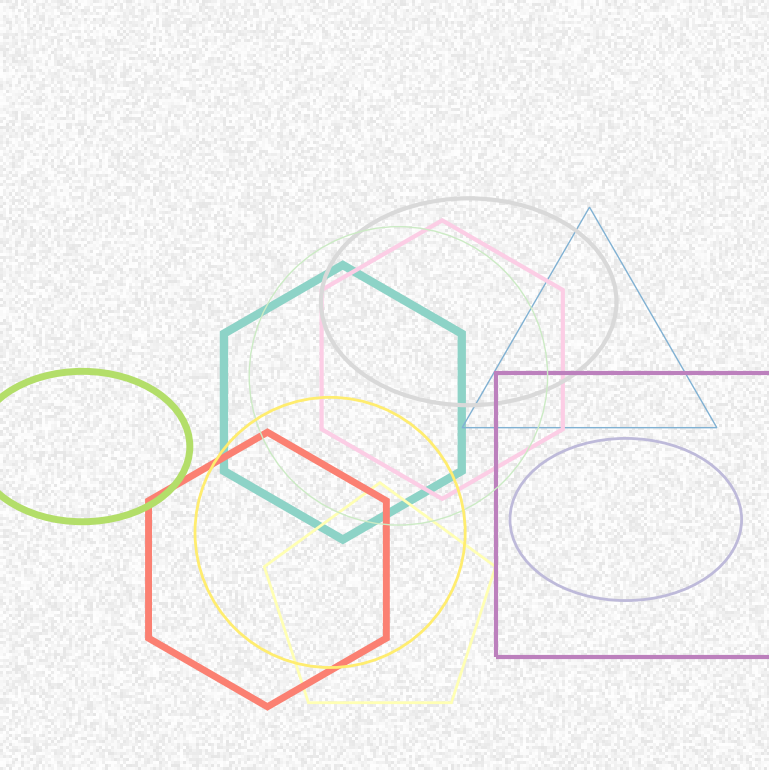[{"shape": "hexagon", "thickness": 3, "radius": 0.89, "center": [0.445, 0.478]}, {"shape": "pentagon", "thickness": 1, "radius": 0.79, "center": [0.493, 0.215]}, {"shape": "oval", "thickness": 1, "radius": 0.75, "center": [0.813, 0.325]}, {"shape": "hexagon", "thickness": 2.5, "radius": 0.89, "center": [0.347, 0.26]}, {"shape": "triangle", "thickness": 0.5, "radius": 0.95, "center": [0.766, 0.54]}, {"shape": "oval", "thickness": 2.5, "radius": 0.7, "center": [0.107, 0.42]}, {"shape": "hexagon", "thickness": 1.5, "radius": 0.9, "center": [0.574, 0.533]}, {"shape": "oval", "thickness": 1.5, "radius": 0.96, "center": [0.609, 0.608]}, {"shape": "square", "thickness": 1.5, "radius": 0.92, "center": [0.829, 0.331]}, {"shape": "circle", "thickness": 0.5, "radius": 0.97, "center": [0.517, 0.512]}, {"shape": "circle", "thickness": 1, "radius": 0.88, "center": [0.429, 0.309]}]